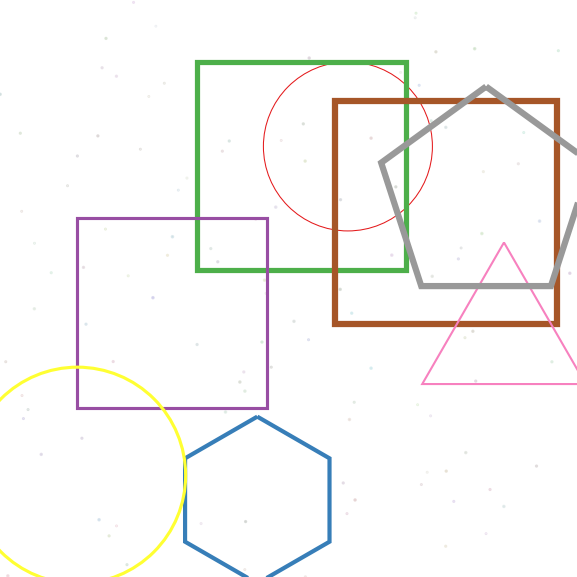[{"shape": "circle", "thickness": 0.5, "radius": 0.73, "center": [0.602, 0.746]}, {"shape": "hexagon", "thickness": 2, "radius": 0.72, "center": [0.446, 0.133]}, {"shape": "square", "thickness": 2.5, "radius": 0.9, "center": [0.522, 0.711]}, {"shape": "square", "thickness": 1.5, "radius": 0.82, "center": [0.298, 0.457]}, {"shape": "circle", "thickness": 1.5, "radius": 0.94, "center": [0.134, 0.176]}, {"shape": "square", "thickness": 3, "radius": 0.96, "center": [0.772, 0.631]}, {"shape": "triangle", "thickness": 1, "radius": 0.82, "center": [0.873, 0.416]}, {"shape": "pentagon", "thickness": 3, "radius": 0.95, "center": [0.842, 0.658]}]